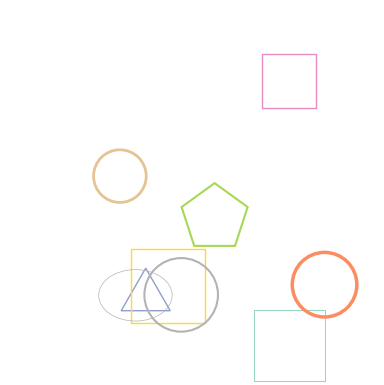[{"shape": "square", "thickness": 0.5, "radius": 0.46, "center": [0.752, 0.104]}, {"shape": "circle", "thickness": 2.5, "radius": 0.42, "center": [0.843, 0.261]}, {"shape": "triangle", "thickness": 1, "radius": 0.37, "center": [0.378, 0.23]}, {"shape": "square", "thickness": 1, "radius": 0.35, "center": [0.751, 0.789]}, {"shape": "pentagon", "thickness": 1.5, "radius": 0.45, "center": [0.557, 0.434]}, {"shape": "square", "thickness": 1, "radius": 0.48, "center": [0.435, 0.256]}, {"shape": "circle", "thickness": 2, "radius": 0.34, "center": [0.311, 0.543]}, {"shape": "circle", "thickness": 1.5, "radius": 0.48, "center": [0.471, 0.234]}, {"shape": "oval", "thickness": 0.5, "radius": 0.48, "center": [0.352, 0.233]}]